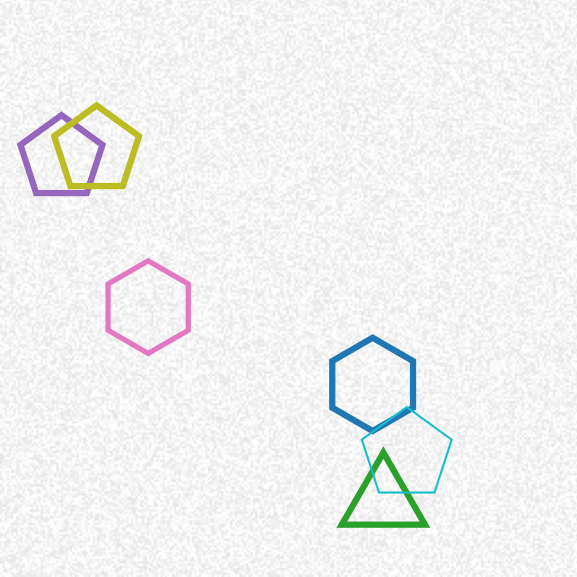[{"shape": "hexagon", "thickness": 3, "radius": 0.4, "center": [0.645, 0.334]}, {"shape": "triangle", "thickness": 3, "radius": 0.42, "center": [0.664, 0.132]}, {"shape": "pentagon", "thickness": 3, "radius": 0.37, "center": [0.106, 0.725]}, {"shape": "hexagon", "thickness": 2.5, "radius": 0.4, "center": [0.257, 0.467]}, {"shape": "pentagon", "thickness": 3, "radius": 0.39, "center": [0.167, 0.739]}, {"shape": "pentagon", "thickness": 1, "radius": 0.41, "center": [0.704, 0.212]}]